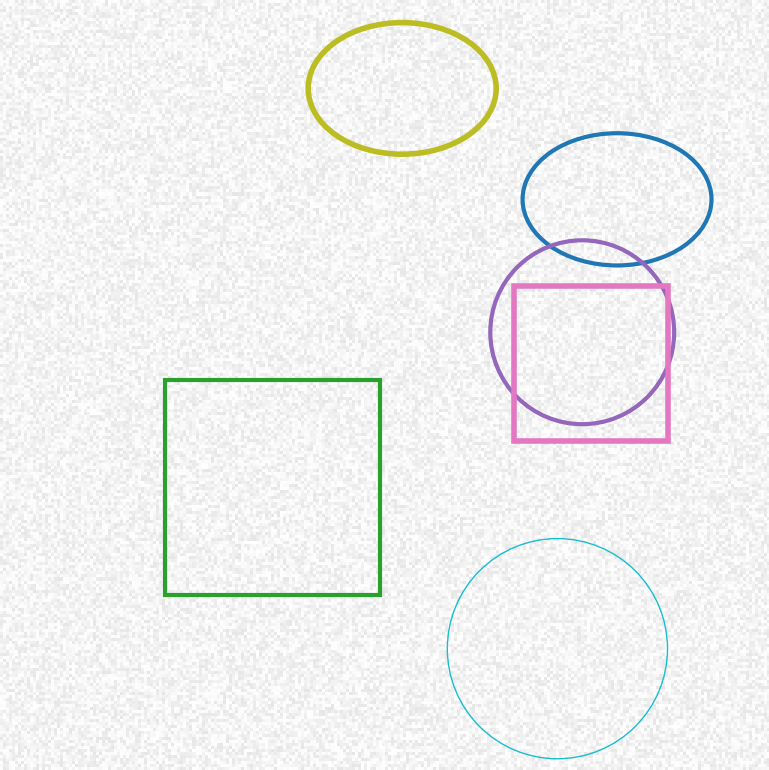[{"shape": "oval", "thickness": 1.5, "radius": 0.61, "center": [0.801, 0.741]}, {"shape": "square", "thickness": 1.5, "radius": 0.7, "center": [0.354, 0.367]}, {"shape": "circle", "thickness": 1.5, "radius": 0.6, "center": [0.756, 0.569]}, {"shape": "square", "thickness": 2, "radius": 0.5, "center": [0.768, 0.527]}, {"shape": "oval", "thickness": 2, "radius": 0.61, "center": [0.522, 0.885]}, {"shape": "circle", "thickness": 0.5, "radius": 0.71, "center": [0.724, 0.158]}]